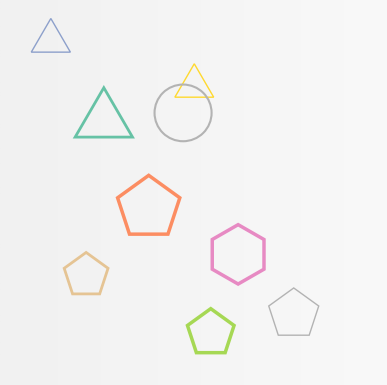[{"shape": "triangle", "thickness": 2, "radius": 0.43, "center": [0.268, 0.687]}, {"shape": "pentagon", "thickness": 2.5, "radius": 0.42, "center": [0.384, 0.46]}, {"shape": "triangle", "thickness": 1, "radius": 0.29, "center": [0.131, 0.894]}, {"shape": "hexagon", "thickness": 2.5, "radius": 0.39, "center": [0.615, 0.339]}, {"shape": "pentagon", "thickness": 2.5, "radius": 0.32, "center": [0.544, 0.135]}, {"shape": "triangle", "thickness": 1, "radius": 0.29, "center": [0.501, 0.776]}, {"shape": "pentagon", "thickness": 2, "radius": 0.3, "center": [0.222, 0.285]}, {"shape": "pentagon", "thickness": 1, "radius": 0.34, "center": [0.758, 0.184]}, {"shape": "circle", "thickness": 1.5, "radius": 0.37, "center": [0.472, 0.707]}]